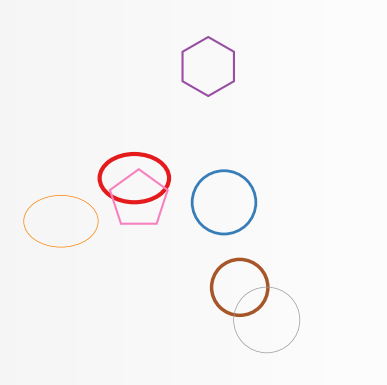[{"shape": "oval", "thickness": 3, "radius": 0.45, "center": [0.347, 0.537]}, {"shape": "circle", "thickness": 2, "radius": 0.41, "center": [0.578, 0.474]}, {"shape": "hexagon", "thickness": 1.5, "radius": 0.38, "center": [0.537, 0.827]}, {"shape": "oval", "thickness": 0.5, "radius": 0.48, "center": [0.157, 0.425]}, {"shape": "circle", "thickness": 2.5, "radius": 0.36, "center": [0.619, 0.254]}, {"shape": "pentagon", "thickness": 1.5, "radius": 0.39, "center": [0.358, 0.482]}, {"shape": "circle", "thickness": 0.5, "radius": 0.43, "center": [0.688, 0.169]}]